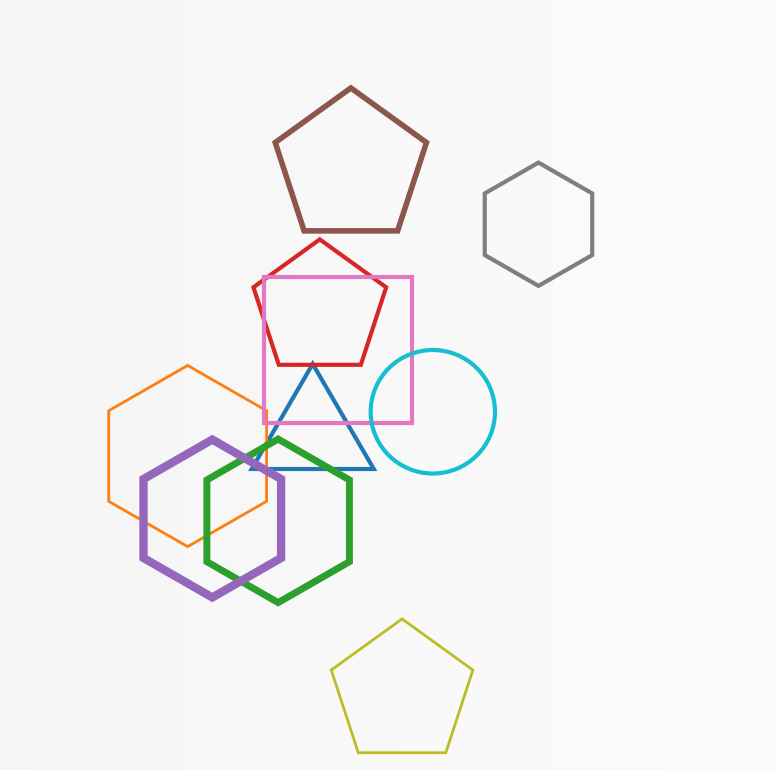[{"shape": "triangle", "thickness": 1.5, "radius": 0.45, "center": [0.403, 0.436]}, {"shape": "hexagon", "thickness": 1, "radius": 0.59, "center": [0.242, 0.408]}, {"shape": "hexagon", "thickness": 2.5, "radius": 0.53, "center": [0.359, 0.324]}, {"shape": "pentagon", "thickness": 1.5, "radius": 0.45, "center": [0.413, 0.599]}, {"shape": "hexagon", "thickness": 3, "radius": 0.51, "center": [0.274, 0.327]}, {"shape": "pentagon", "thickness": 2, "radius": 0.51, "center": [0.453, 0.783]}, {"shape": "square", "thickness": 1.5, "radius": 0.48, "center": [0.436, 0.545]}, {"shape": "hexagon", "thickness": 1.5, "radius": 0.4, "center": [0.695, 0.709]}, {"shape": "pentagon", "thickness": 1, "radius": 0.48, "center": [0.519, 0.1]}, {"shape": "circle", "thickness": 1.5, "radius": 0.4, "center": [0.558, 0.465]}]